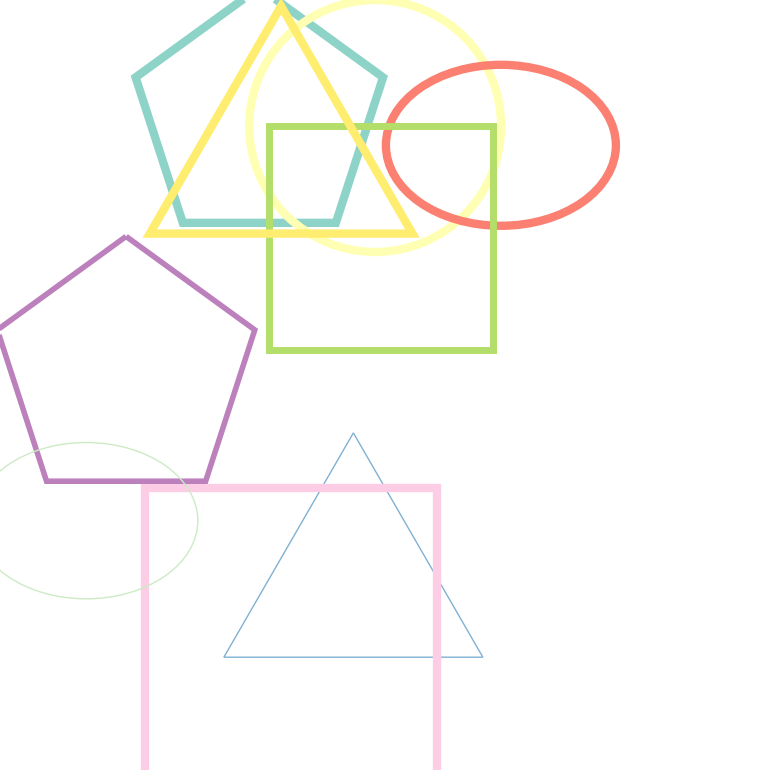[{"shape": "pentagon", "thickness": 3, "radius": 0.84, "center": [0.337, 0.847]}, {"shape": "circle", "thickness": 3, "radius": 0.82, "center": [0.487, 0.836]}, {"shape": "oval", "thickness": 3, "radius": 0.75, "center": [0.651, 0.811]}, {"shape": "triangle", "thickness": 0.5, "radius": 0.97, "center": [0.459, 0.244]}, {"shape": "square", "thickness": 2.5, "radius": 0.73, "center": [0.495, 0.691]}, {"shape": "square", "thickness": 3, "radius": 0.95, "center": [0.378, 0.177]}, {"shape": "pentagon", "thickness": 2, "radius": 0.88, "center": [0.164, 0.517]}, {"shape": "oval", "thickness": 0.5, "radius": 0.72, "center": [0.112, 0.324]}, {"shape": "triangle", "thickness": 3, "radius": 0.98, "center": [0.365, 0.795]}]